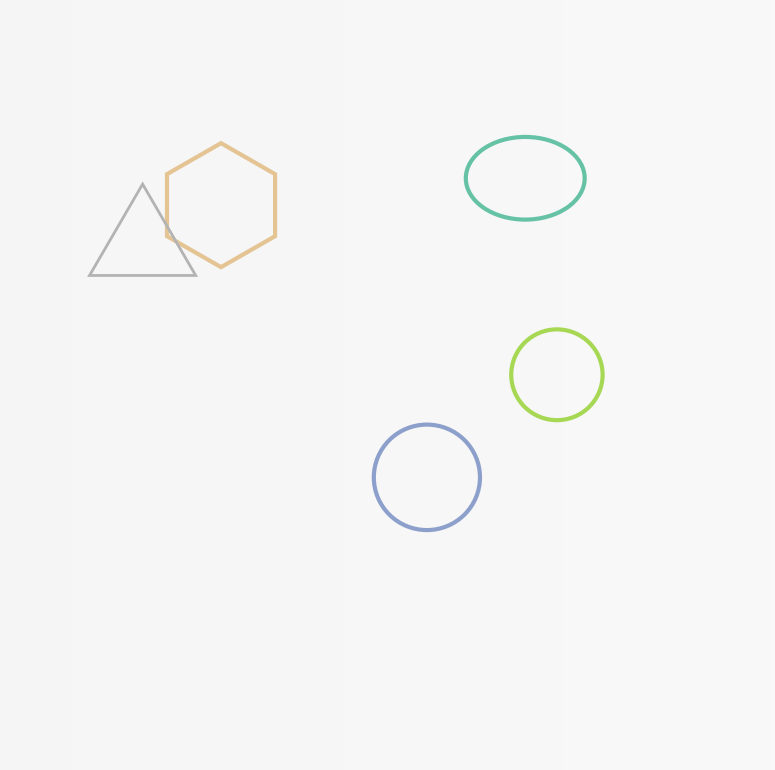[{"shape": "oval", "thickness": 1.5, "radius": 0.38, "center": [0.678, 0.768]}, {"shape": "circle", "thickness": 1.5, "radius": 0.34, "center": [0.551, 0.38]}, {"shape": "circle", "thickness": 1.5, "radius": 0.29, "center": [0.719, 0.513]}, {"shape": "hexagon", "thickness": 1.5, "radius": 0.4, "center": [0.285, 0.734]}, {"shape": "triangle", "thickness": 1, "radius": 0.4, "center": [0.184, 0.682]}]